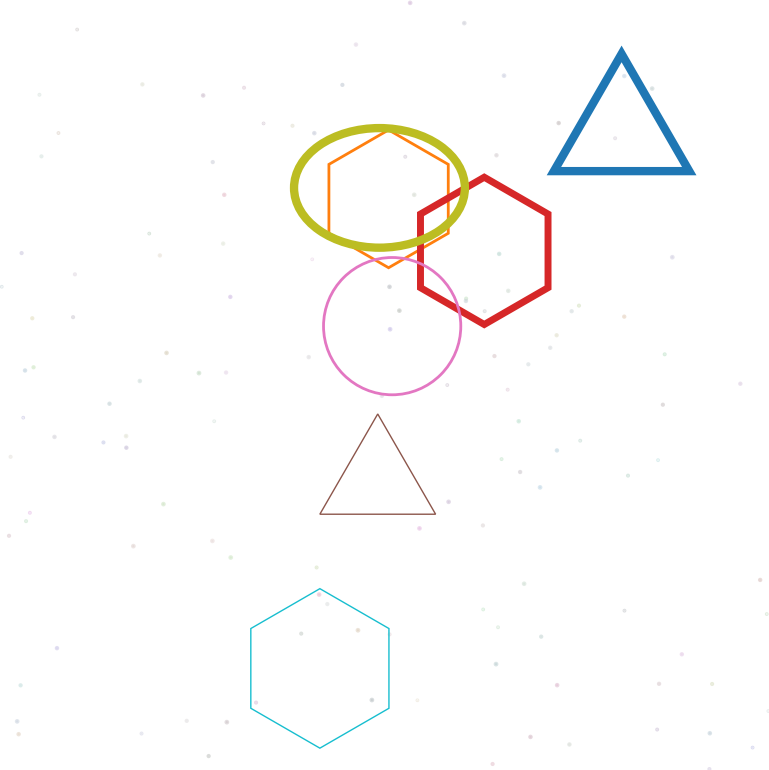[{"shape": "triangle", "thickness": 3, "radius": 0.51, "center": [0.807, 0.828]}, {"shape": "hexagon", "thickness": 1, "radius": 0.45, "center": [0.505, 0.742]}, {"shape": "hexagon", "thickness": 2.5, "radius": 0.48, "center": [0.629, 0.674]}, {"shape": "triangle", "thickness": 0.5, "radius": 0.43, "center": [0.491, 0.376]}, {"shape": "circle", "thickness": 1, "radius": 0.45, "center": [0.509, 0.576]}, {"shape": "oval", "thickness": 3, "radius": 0.55, "center": [0.493, 0.756]}, {"shape": "hexagon", "thickness": 0.5, "radius": 0.52, "center": [0.415, 0.132]}]